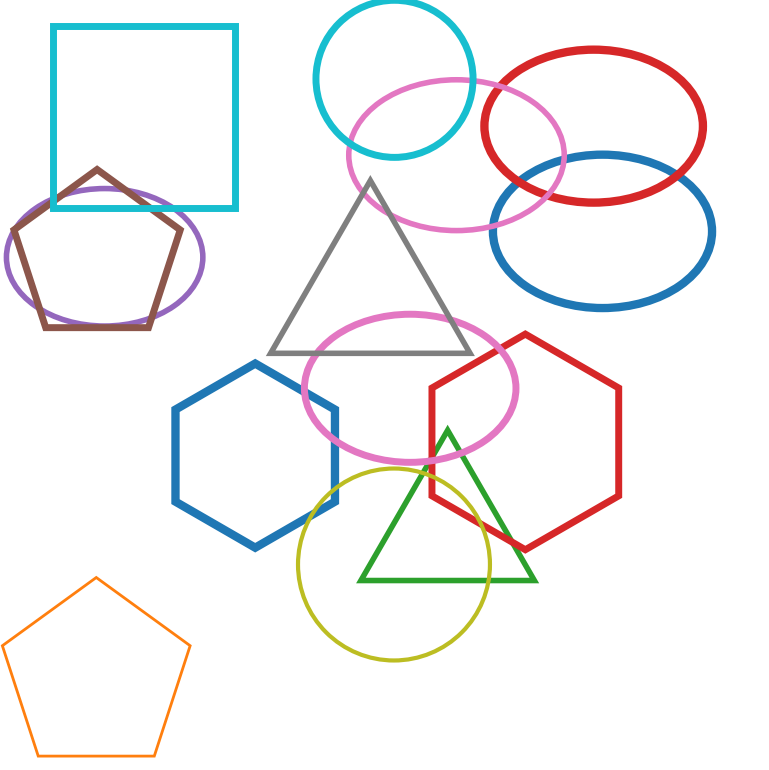[{"shape": "hexagon", "thickness": 3, "radius": 0.6, "center": [0.331, 0.408]}, {"shape": "oval", "thickness": 3, "radius": 0.71, "center": [0.782, 0.7]}, {"shape": "pentagon", "thickness": 1, "radius": 0.64, "center": [0.125, 0.122]}, {"shape": "triangle", "thickness": 2, "radius": 0.65, "center": [0.581, 0.311]}, {"shape": "oval", "thickness": 3, "radius": 0.71, "center": [0.771, 0.836]}, {"shape": "hexagon", "thickness": 2.5, "radius": 0.7, "center": [0.682, 0.426]}, {"shape": "oval", "thickness": 2, "radius": 0.64, "center": [0.136, 0.666]}, {"shape": "pentagon", "thickness": 2.5, "radius": 0.57, "center": [0.126, 0.666]}, {"shape": "oval", "thickness": 2.5, "radius": 0.69, "center": [0.533, 0.496]}, {"shape": "oval", "thickness": 2, "radius": 0.7, "center": [0.593, 0.798]}, {"shape": "triangle", "thickness": 2, "radius": 0.75, "center": [0.481, 0.616]}, {"shape": "circle", "thickness": 1.5, "radius": 0.62, "center": [0.512, 0.267]}, {"shape": "circle", "thickness": 2.5, "radius": 0.51, "center": [0.512, 0.898]}, {"shape": "square", "thickness": 2.5, "radius": 0.59, "center": [0.187, 0.849]}]